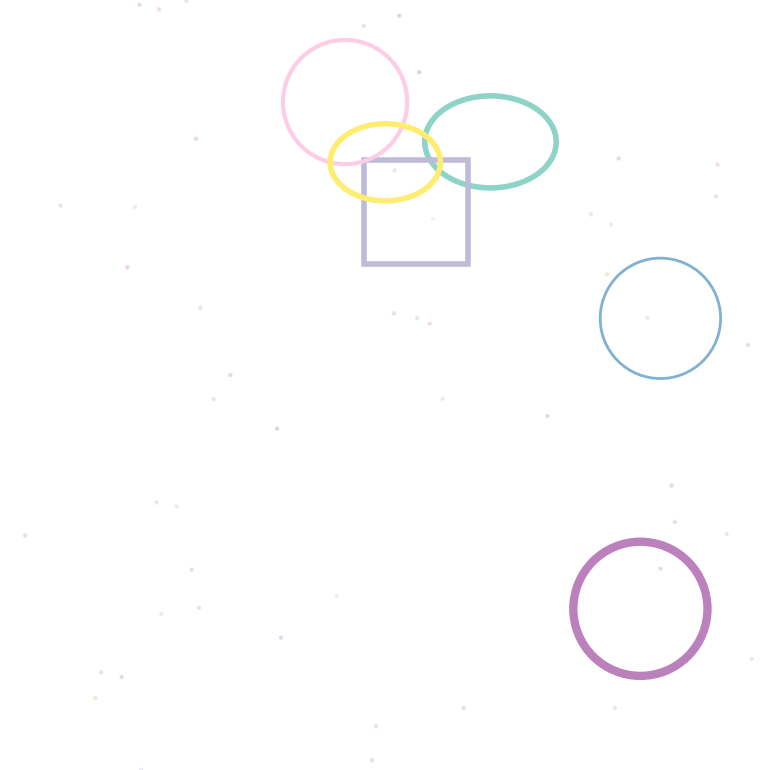[{"shape": "oval", "thickness": 2, "radius": 0.43, "center": [0.637, 0.816]}, {"shape": "square", "thickness": 2, "radius": 0.34, "center": [0.54, 0.724]}, {"shape": "circle", "thickness": 1, "radius": 0.39, "center": [0.858, 0.587]}, {"shape": "circle", "thickness": 1.5, "radius": 0.4, "center": [0.448, 0.868]}, {"shape": "circle", "thickness": 3, "radius": 0.44, "center": [0.832, 0.209]}, {"shape": "oval", "thickness": 2, "radius": 0.36, "center": [0.5, 0.789]}]